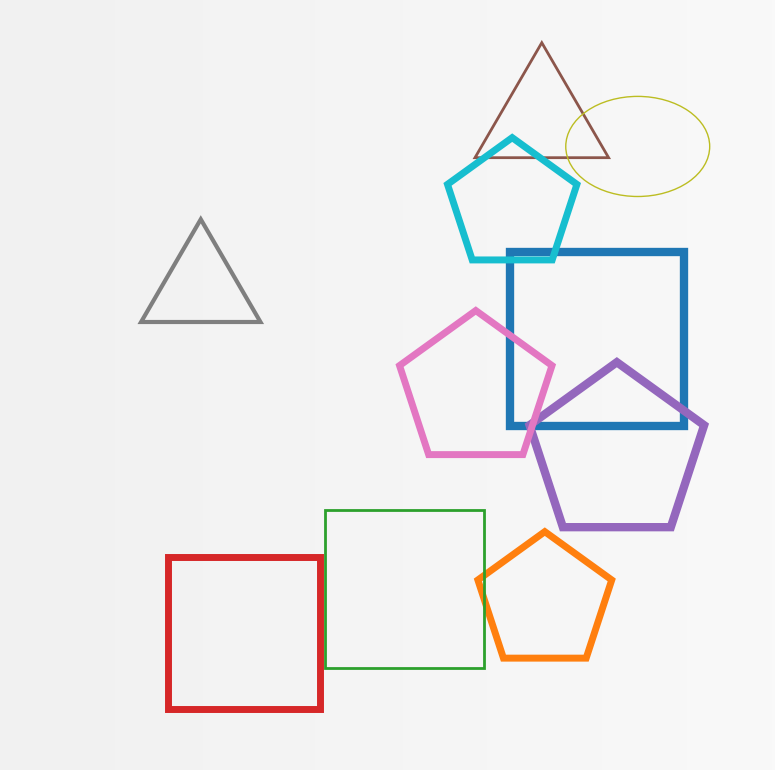[{"shape": "square", "thickness": 3, "radius": 0.56, "center": [0.77, 0.56]}, {"shape": "pentagon", "thickness": 2.5, "radius": 0.45, "center": [0.703, 0.219]}, {"shape": "square", "thickness": 1, "radius": 0.51, "center": [0.522, 0.235]}, {"shape": "square", "thickness": 2.5, "radius": 0.49, "center": [0.315, 0.178]}, {"shape": "pentagon", "thickness": 3, "radius": 0.59, "center": [0.796, 0.411]}, {"shape": "triangle", "thickness": 1, "radius": 0.5, "center": [0.699, 0.845]}, {"shape": "pentagon", "thickness": 2.5, "radius": 0.52, "center": [0.614, 0.493]}, {"shape": "triangle", "thickness": 1.5, "radius": 0.44, "center": [0.259, 0.626]}, {"shape": "oval", "thickness": 0.5, "radius": 0.46, "center": [0.823, 0.81]}, {"shape": "pentagon", "thickness": 2.5, "radius": 0.44, "center": [0.661, 0.733]}]